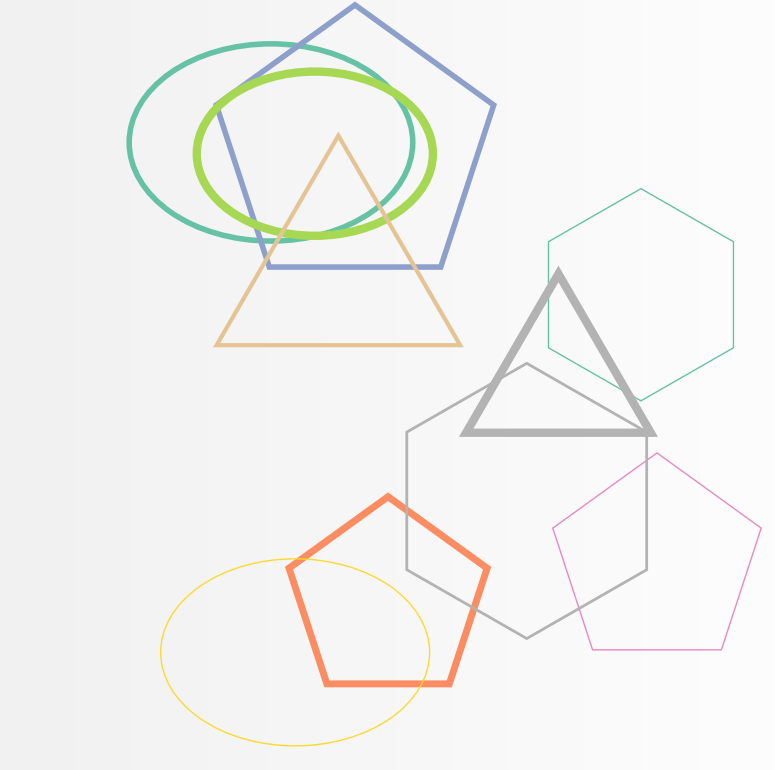[{"shape": "oval", "thickness": 2, "radius": 0.91, "center": [0.35, 0.815]}, {"shape": "hexagon", "thickness": 0.5, "radius": 0.69, "center": [0.827, 0.617]}, {"shape": "pentagon", "thickness": 2.5, "radius": 0.67, "center": [0.501, 0.221]}, {"shape": "pentagon", "thickness": 2, "radius": 0.94, "center": [0.458, 0.805]}, {"shape": "pentagon", "thickness": 0.5, "radius": 0.71, "center": [0.848, 0.27]}, {"shape": "oval", "thickness": 3, "radius": 0.76, "center": [0.406, 0.8]}, {"shape": "oval", "thickness": 0.5, "radius": 0.87, "center": [0.381, 0.153]}, {"shape": "triangle", "thickness": 1.5, "radius": 0.91, "center": [0.437, 0.642]}, {"shape": "triangle", "thickness": 3, "radius": 0.69, "center": [0.721, 0.507]}, {"shape": "hexagon", "thickness": 1, "radius": 0.89, "center": [0.68, 0.349]}]